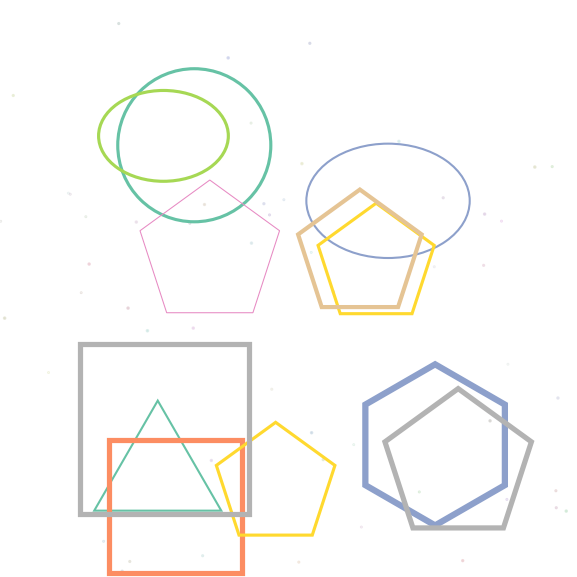[{"shape": "triangle", "thickness": 1, "radius": 0.64, "center": [0.273, 0.178]}, {"shape": "circle", "thickness": 1.5, "radius": 0.66, "center": [0.336, 0.748]}, {"shape": "square", "thickness": 2.5, "radius": 0.58, "center": [0.304, 0.122]}, {"shape": "oval", "thickness": 1, "radius": 0.71, "center": [0.672, 0.651]}, {"shape": "hexagon", "thickness": 3, "radius": 0.7, "center": [0.753, 0.229]}, {"shape": "pentagon", "thickness": 0.5, "radius": 0.64, "center": [0.363, 0.56]}, {"shape": "oval", "thickness": 1.5, "radius": 0.56, "center": [0.283, 0.764]}, {"shape": "pentagon", "thickness": 1.5, "radius": 0.54, "center": [0.477, 0.16]}, {"shape": "pentagon", "thickness": 1.5, "radius": 0.53, "center": [0.651, 0.542]}, {"shape": "pentagon", "thickness": 2, "radius": 0.56, "center": [0.623, 0.558]}, {"shape": "pentagon", "thickness": 2.5, "radius": 0.67, "center": [0.793, 0.193]}, {"shape": "square", "thickness": 2.5, "radius": 0.73, "center": [0.285, 0.256]}]